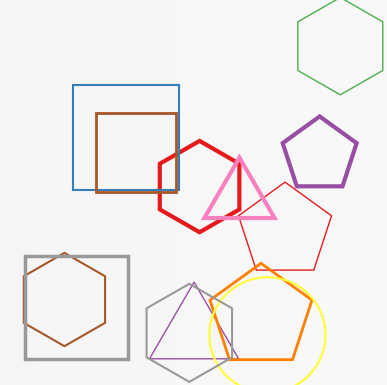[{"shape": "hexagon", "thickness": 3, "radius": 0.59, "center": [0.515, 0.515]}, {"shape": "pentagon", "thickness": 1, "radius": 0.63, "center": [0.736, 0.401]}, {"shape": "square", "thickness": 1.5, "radius": 0.68, "center": [0.325, 0.642]}, {"shape": "hexagon", "thickness": 1, "radius": 0.63, "center": [0.878, 0.88]}, {"shape": "pentagon", "thickness": 3, "radius": 0.5, "center": [0.825, 0.597]}, {"shape": "triangle", "thickness": 1, "radius": 0.66, "center": [0.501, 0.134]}, {"shape": "pentagon", "thickness": 2, "radius": 0.69, "center": [0.674, 0.178]}, {"shape": "circle", "thickness": 1.5, "radius": 0.75, "center": [0.69, 0.13]}, {"shape": "square", "thickness": 2, "radius": 0.52, "center": [0.35, 0.604]}, {"shape": "hexagon", "thickness": 1.5, "radius": 0.61, "center": [0.166, 0.222]}, {"shape": "triangle", "thickness": 3, "radius": 0.52, "center": [0.618, 0.486]}, {"shape": "square", "thickness": 2.5, "radius": 0.66, "center": [0.198, 0.201]}, {"shape": "hexagon", "thickness": 1.5, "radius": 0.64, "center": [0.489, 0.135]}]